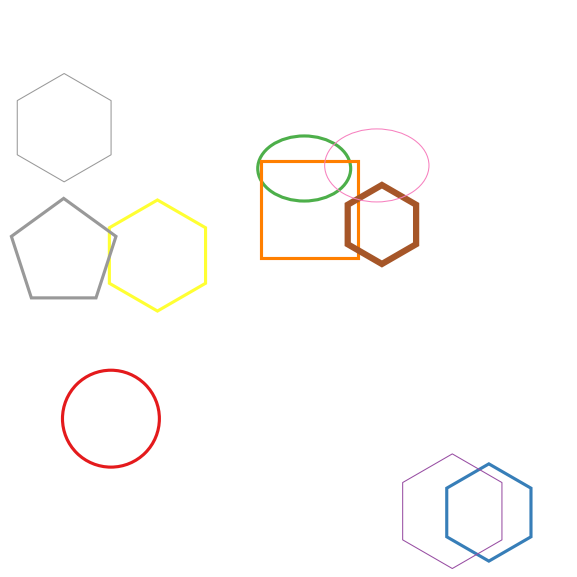[{"shape": "circle", "thickness": 1.5, "radius": 0.42, "center": [0.192, 0.274]}, {"shape": "hexagon", "thickness": 1.5, "radius": 0.42, "center": [0.847, 0.112]}, {"shape": "oval", "thickness": 1.5, "radius": 0.4, "center": [0.527, 0.707]}, {"shape": "hexagon", "thickness": 0.5, "radius": 0.5, "center": [0.783, 0.114]}, {"shape": "square", "thickness": 1.5, "radius": 0.42, "center": [0.536, 0.636]}, {"shape": "hexagon", "thickness": 1.5, "radius": 0.48, "center": [0.273, 0.557]}, {"shape": "hexagon", "thickness": 3, "radius": 0.34, "center": [0.661, 0.61]}, {"shape": "oval", "thickness": 0.5, "radius": 0.45, "center": [0.652, 0.713]}, {"shape": "pentagon", "thickness": 1.5, "radius": 0.48, "center": [0.11, 0.56]}, {"shape": "hexagon", "thickness": 0.5, "radius": 0.47, "center": [0.111, 0.778]}]